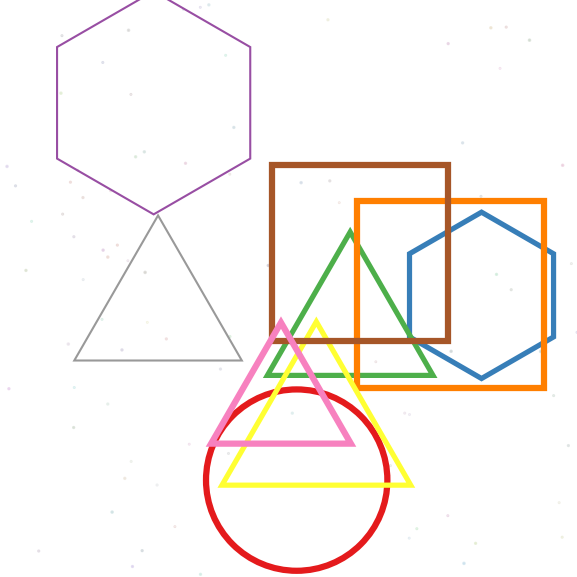[{"shape": "circle", "thickness": 3, "radius": 0.79, "center": [0.514, 0.168]}, {"shape": "hexagon", "thickness": 2.5, "radius": 0.72, "center": [0.834, 0.488]}, {"shape": "triangle", "thickness": 2.5, "radius": 0.83, "center": [0.606, 0.432]}, {"shape": "hexagon", "thickness": 1, "radius": 0.97, "center": [0.266, 0.821]}, {"shape": "square", "thickness": 3, "radius": 0.81, "center": [0.78, 0.489]}, {"shape": "triangle", "thickness": 2.5, "radius": 0.94, "center": [0.548, 0.253]}, {"shape": "square", "thickness": 3, "radius": 0.76, "center": [0.623, 0.561]}, {"shape": "triangle", "thickness": 3, "radius": 0.7, "center": [0.487, 0.301]}, {"shape": "triangle", "thickness": 1, "radius": 0.84, "center": [0.274, 0.459]}]